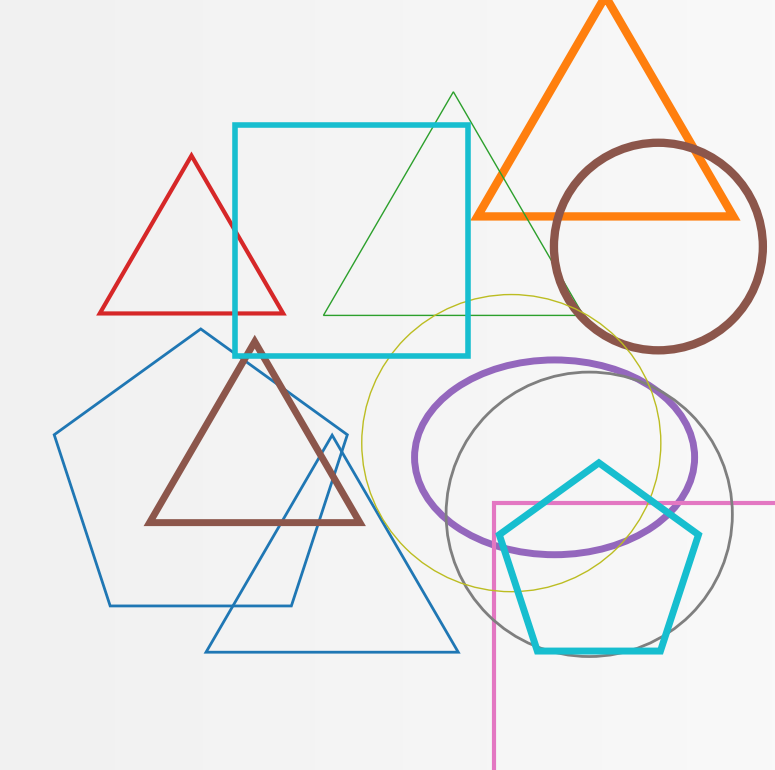[{"shape": "triangle", "thickness": 1, "radius": 0.94, "center": [0.429, 0.247]}, {"shape": "pentagon", "thickness": 1, "radius": 0.99, "center": [0.259, 0.374]}, {"shape": "triangle", "thickness": 3, "radius": 0.95, "center": [0.781, 0.814]}, {"shape": "triangle", "thickness": 0.5, "radius": 0.97, "center": [0.585, 0.687]}, {"shape": "triangle", "thickness": 1.5, "radius": 0.68, "center": [0.247, 0.661]}, {"shape": "oval", "thickness": 2.5, "radius": 0.9, "center": [0.716, 0.406]}, {"shape": "triangle", "thickness": 2.5, "radius": 0.78, "center": [0.329, 0.4]}, {"shape": "circle", "thickness": 3, "radius": 0.67, "center": [0.85, 0.68]}, {"shape": "square", "thickness": 1.5, "radius": 0.98, "center": [0.833, 0.151]}, {"shape": "circle", "thickness": 1, "radius": 0.92, "center": [0.76, 0.332]}, {"shape": "circle", "thickness": 0.5, "radius": 0.96, "center": [0.66, 0.425]}, {"shape": "pentagon", "thickness": 2.5, "radius": 0.68, "center": [0.773, 0.264]}, {"shape": "square", "thickness": 2, "radius": 0.75, "center": [0.453, 0.688]}]